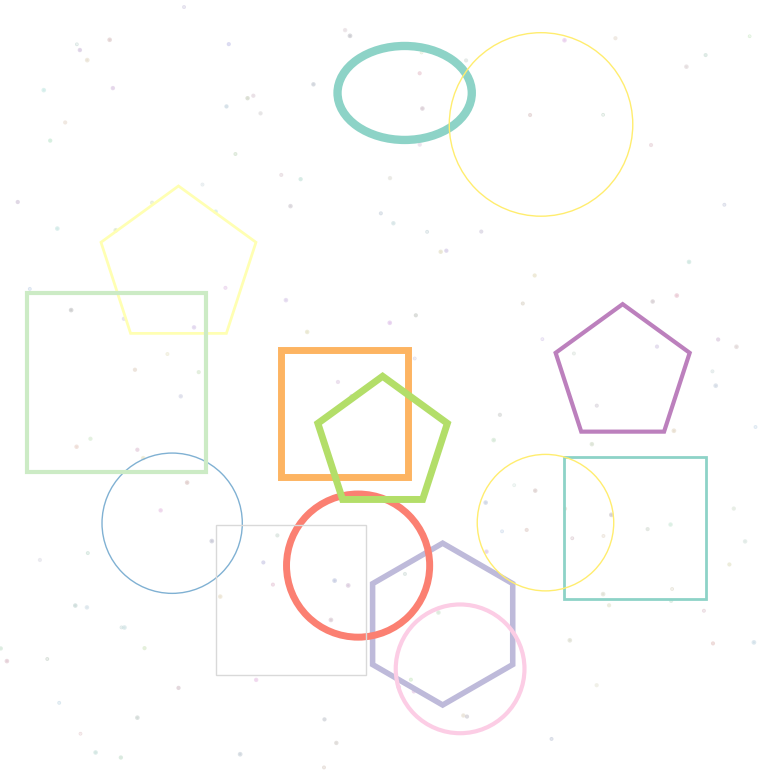[{"shape": "square", "thickness": 1, "radius": 0.46, "center": [0.825, 0.314]}, {"shape": "oval", "thickness": 3, "radius": 0.44, "center": [0.526, 0.879]}, {"shape": "pentagon", "thickness": 1, "radius": 0.53, "center": [0.232, 0.653]}, {"shape": "hexagon", "thickness": 2, "radius": 0.53, "center": [0.575, 0.189]}, {"shape": "circle", "thickness": 2.5, "radius": 0.46, "center": [0.465, 0.265]}, {"shape": "circle", "thickness": 0.5, "radius": 0.46, "center": [0.224, 0.32]}, {"shape": "square", "thickness": 2.5, "radius": 0.41, "center": [0.448, 0.463]}, {"shape": "pentagon", "thickness": 2.5, "radius": 0.44, "center": [0.497, 0.423]}, {"shape": "circle", "thickness": 1.5, "radius": 0.42, "center": [0.598, 0.131]}, {"shape": "square", "thickness": 0.5, "radius": 0.49, "center": [0.377, 0.221]}, {"shape": "pentagon", "thickness": 1.5, "radius": 0.46, "center": [0.809, 0.513]}, {"shape": "square", "thickness": 1.5, "radius": 0.58, "center": [0.151, 0.503]}, {"shape": "circle", "thickness": 0.5, "radius": 0.6, "center": [0.703, 0.838]}, {"shape": "circle", "thickness": 0.5, "radius": 0.44, "center": [0.708, 0.321]}]